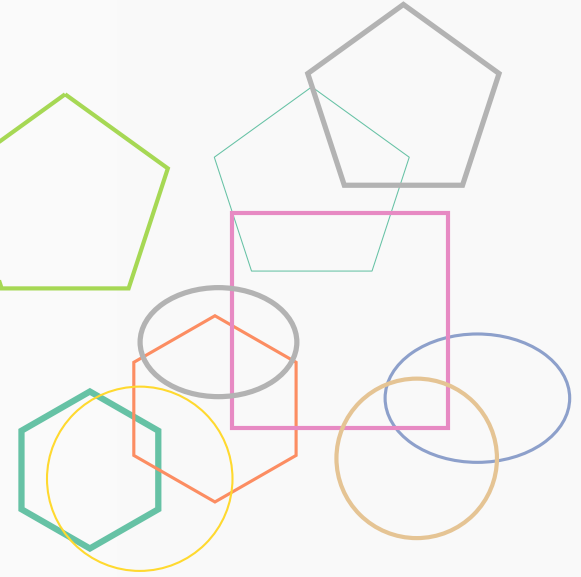[{"shape": "pentagon", "thickness": 0.5, "radius": 0.88, "center": [0.536, 0.672]}, {"shape": "hexagon", "thickness": 3, "radius": 0.68, "center": [0.155, 0.185]}, {"shape": "hexagon", "thickness": 1.5, "radius": 0.81, "center": [0.37, 0.291]}, {"shape": "oval", "thickness": 1.5, "radius": 0.79, "center": [0.821, 0.31]}, {"shape": "square", "thickness": 2, "radius": 0.93, "center": [0.585, 0.444]}, {"shape": "pentagon", "thickness": 2, "radius": 0.93, "center": [0.112, 0.65]}, {"shape": "circle", "thickness": 1, "radius": 0.8, "center": [0.24, 0.17]}, {"shape": "circle", "thickness": 2, "radius": 0.69, "center": [0.717, 0.205]}, {"shape": "oval", "thickness": 2.5, "radius": 0.67, "center": [0.376, 0.407]}, {"shape": "pentagon", "thickness": 2.5, "radius": 0.87, "center": [0.694, 0.818]}]